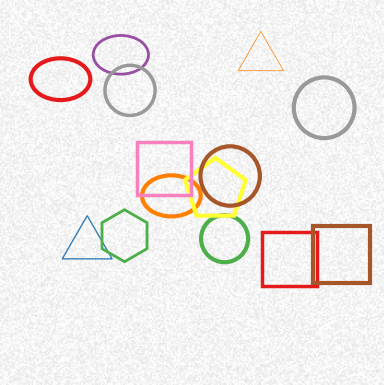[{"shape": "oval", "thickness": 3, "radius": 0.39, "center": [0.157, 0.794]}, {"shape": "square", "thickness": 2.5, "radius": 0.35, "center": [0.752, 0.327]}, {"shape": "triangle", "thickness": 1, "radius": 0.37, "center": [0.227, 0.365]}, {"shape": "hexagon", "thickness": 2, "radius": 0.34, "center": [0.323, 0.388]}, {"shape": "circle", "thickness": 3, "radius": 0.31, "center": [0.583, 0.38]}, {"shape": "oval", "thickness": 2, "radius": 0.36, "center": [0.314, 0.858]}, {"shape": "triangle", "thickness": 0.5, "radius": 0.34, "center": [0.677, 0.85]}, {"shape": "oval", "thickness": 3, "radius": 0.38, "center": [0.445, 0.491]}, {"shape": "pentagon", "thickness": 3, "radius": 0.41, "center": [0.559, 0.507]}, {"shape": "circle", "thickness": 3, "radius": 0.39, "center": [0.598, 0.543]}, {"shape": "square", "thickness": 3, "radius": 0.37, "center": [0.887, 0.339]}, {"shape": "square", "thickness": 2.5, "radius": 0.35, "center": [0.425, 0.563]}, {"shape": "circle", "thickness": 3, "radius": 0.39, "center": [0.842, 0.72]}, {"shape": "circle", "thickness": 2.5, "radius": 0.33, "center": [0.338, 0.765]}]